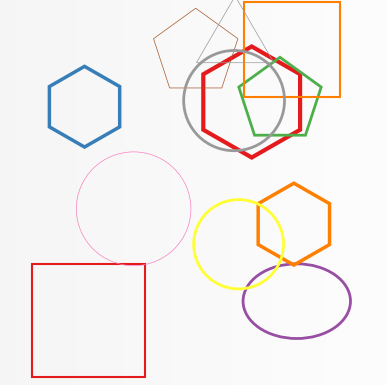[{"shape": "hexagon", "thickness": 3, "radius": 0.72, "center": [0.65, 0.735]}, {"shape": "square", "thickness": 1.5, "radius": 0.73, "center": [0.228, 0.167]}, {"shape": "hexagon", "thickness": 2.5, "radius": 0.52, "center": [0.218, 0.723]}, {"shape": "pentagon", "thickness": 2, "radius": 0.56, "center": [0.723, 0.739]}, {"shape": "oval", "thickness": 2, "radius": 0.69, "center": [0.766, 0.218]}, {"shape": "square", "thickness": 1.5, "radius": 0.62, "center": [0.753, 0.871]}, {"shape": "hexagon", "thickness": 2.5, "radius": 0.53, "center": [0.758, 0.418]}, {"shape": "circle", "thickness": 2, "radius": 0.58, "center": [0.616, 0.366]}, {"shape": "pentagon", "thickness": 0.5, "radius": 0.57, "center": [0.505, 0.864]}, {"shape": "circle", "thickness": 0.5, "radius": 0.74, "center": [0.345, 0.458]}, {"shape": "triangle", "thickness": 0.5, "radius": 0.58, "center": [0.607, 0.895]}, {"shape": "circle", "thickness": 2, "radius": 0.65, "center": [0.604, 0.739]}]